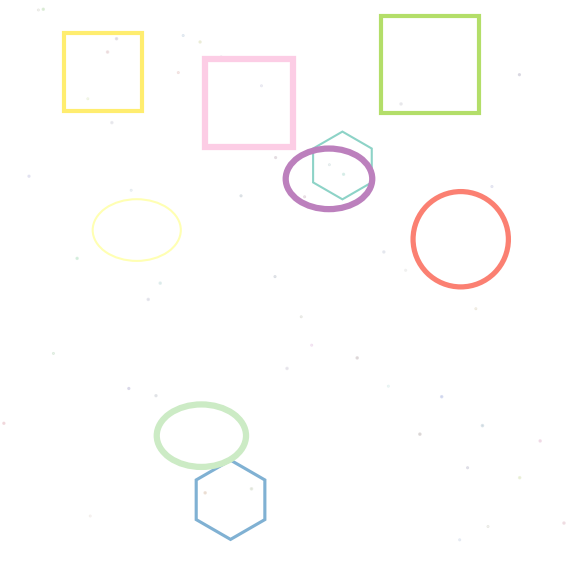[{"shape": "hexagon", "thickness": 1, "radius": 0.29, "center": [0.593, 0.713]}, {"shape": "oval", "thickness": 1, "radius": 0.38, "center": [0.237, 0.601]}, {"shape": "circle", "thickness": 2.5, "radius": 0.41, "center": [0.798, 0.585]}, {"shape": "hexagon", "thickness": 1.5, "radius": 0.34, "center": [0.399, 0.134]}, {"shape": "square", "thickness": 2, "radius": 0.42, "center": [0.744, 0.887]}, {"shape": "square", "thickness": 3, "radius": 0.38, "center": [0.432, 0.821]}, {"shape": "oval", "thickness": 3, "radius": 0.37, "center": [0.57, 0.689]}, {"shape": "oval", "thickness": 3, "radius": 0.39, "center": [0.349, 0.245]}, {"shape": "square", "thickness": 2, "radius": 0.34, "center": [0.178, 0.874]}]